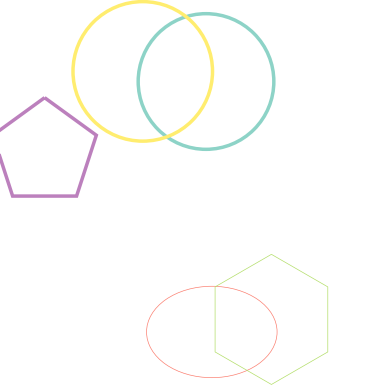[{"shape": "circle", "thickness": 2.5, "radius": 0.88, "center": [0.535, 0.788]}, {"shape": "oval", "thickness": 0.5, "radius": 0.85, "center": [0.55, 0.138]}, {"shape": "hexagon", "thickness": 0.5, "radius": 0.85, "center": [0.705, 0.17]}, {"shape": "pentagon", "thickness": 2.5, "radius": 0.71, "center": [0.116, 0.605]}, {"shape": "circle", "thickness": 2.5, "radius": 0.91, "center": [0.371, 0.815]}]